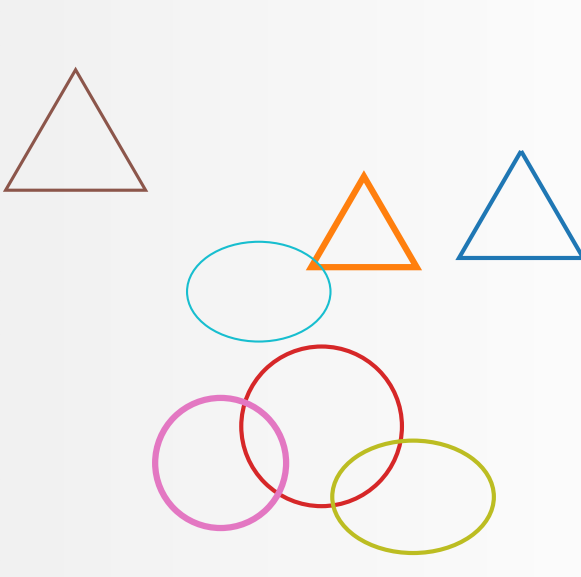[{"shape": "triangle", "thickness": 2, "radius": 0.62, "center": [0.897, 0.614]}, {"shape": "triangle", "thickness": 3, "radius": 0.52, "center": [0.626, 0.589]}, {"shape": "circle", "thickness": 2, "radius": 0.69, "center": [0.553, 0.261]}, {"shape": "triangle", "thickness": 1.5, "radius": 0.7, "center": [0.13, 0.739]}, {"shape": "circle", "thickness": 3, "radius": 0.56, "center": [0.38, 0.197]}, {"shape": "oval", "thickness": 2, "radius": 0.7, "center": [0.711, 0.139]}, {"shape": "oval", "thickness": 1, "radius": 0.62, "center": [0.445, 0.494]}]